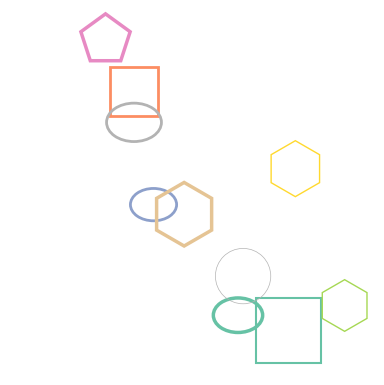[{"shape": "square", "thickness": 1.5, "radius": 0.42, "center": [0.749, 0.142]}, {"shape": "oval", "thickness": 2.5, "radius": 0.32, "center": [0.618, 0.181]}, {"shape": "square", "thickness": 2, "radius": 0.31, "center": [0.347, 0.763]}, {"shape": "oval", "thickness": 2, "radius": 0.3, "center": [0.399, 0.468]}, {"shape": "pentagon", "thickness": 2.5, "radius": 0.34, "center": [0.274, 0.897]}, {"shape": "hexagon", "thickness": 1, "radius": 0.34, "center": [0.895, 0.206]}, {"shape": "hexagon", "thickness": 1, "radius": 0.36, "center": [0.767, 0.562]}, {"shape": "hexagon", "thickness": 2.5, "radius": 0.41, "center": [0.478, 0.444]}, {"shape": "oval", "thickness": 2, "radius": 0.36, "center": [0.348, 0.682]}, {"shape": "circle", "thickness": 0.5, "radius": 0.36, "center": [0.631, 0.283]}]